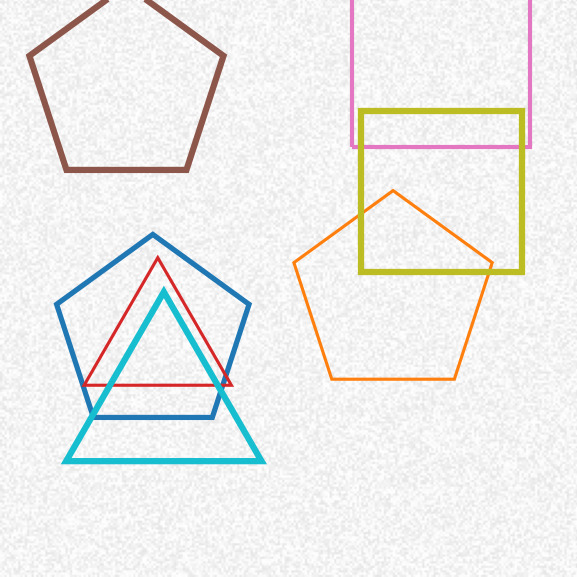[{"shape": "pentagon", "thickness": 2.5, "radius": 0.88, "center": [0.265, 0.418]}, {"shape": "pentagon", "thickness": 1.5, "radius": 0.9, "center": [0.681, 0.489]}, {"shape": "triangle", "thickness": 1.5, "radius": 0.74, "center": [0.273, 0.406]}, {"shape": "pentagon", "thickness": 3, "radius": 0.88, "center": [0.219, 0.848]}, {"shape": "square", "thickness": 2, "radius": 0.77, "center": [0.764, 0.898]}, {"shape": "square", "thickness": 3, "radius": 0.7, "center": [0.764, 0.668]}, {"shape": "triangle", "thickness": 3, "radius": 0.98, "center": [0.284, 0.298]}]